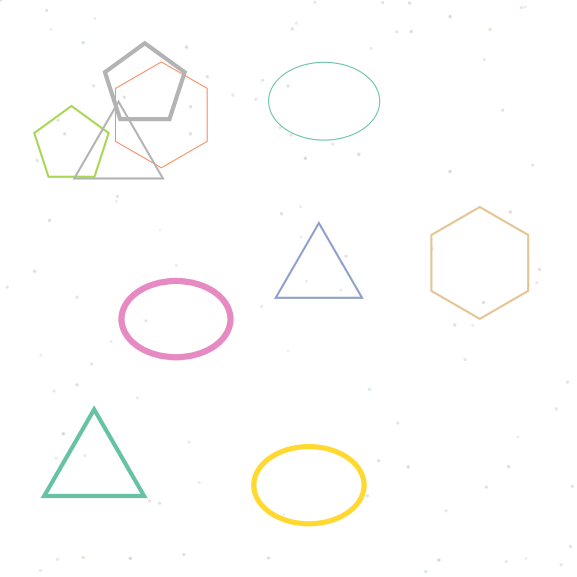[{"shape": "oval", "thickness": 0.5, "radius": 0.48, "center": [0.561, 0.824]}, {"shape": "triangle", "thickness": 2, "radius": 0.5, "center": [0.163, 0.19]}, {"shape": "hexagon", "thickness": 0.5, "radius": 0.46, "center": [0.279, 0.8]}, {"shape": "triangle", "thickness": 1, "radius": 0.43, "center": [0.552, 0.527]}, {"shape": "oval", "thickness": 3, "radius": 0.47, "center": [0.305, 0.447]}, {"shape": "pentagon", "thickness": 1, "radius": 0.34, "center": [0.124, 0.748]}, {"shape": "oval", "thickness": 2.5, "radius": 0.48, "center": [0.535, 0.159]}, {"shape": "hexagon", "thickness": 1, "radius": 0.48, "center": [0.831, 0.544]}, {"shape": "triangle", "thickness": 1, "radius": 0.44, "center": [0.205, 0.734]}, {"shape": "pentagon", "thickness": 2, "radius": 0.36, "center": [0.251, 0.852]}]